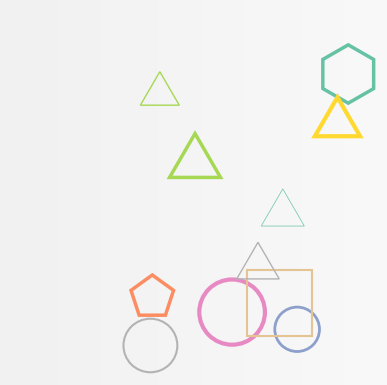[{"shape": "hexagon", "thickness": 2.5, "radius": 0.38, "center": [0.899, 0.808]}, {"shape": "triangle", "thickness": 0.5, "radius": 0.32, "center": [0.73, 0.445]}, {"shape": "pentagon", "thickness": 2.5, "radius": 0.29, "center": [0.393, 0.228]}, {"shape": "circle", "thickness": 2, "radius": 0.29, "center": [0.767, 0.145]}, {"shape": "circle", "thickness": 3, "radius": 0.42, "center": [0.599, 0.189]}, {"shape": "triangle", "thickness": 1, "radius": 0.29, "center": [0.412, 0.756]}, {"shape": "triangle", "thickness": 2.5, "radius": 0.38, "center": [0.503, 0.577]}, {"shape": "triangle", "thickness": 3, "radius": 0.34, "center": [0.871, 0.68]}, {"shape": "square", "thickness": 1.5, "radius": 0.42, "center": [0.721, 0.213]}, {"shape": "circle", "thickness": 1.5, "radius": 0.35, "center": [0.388, 0.103]}, {"shape": "triangle", "thickness": 1, "radius": 0.32, "center": [0.666, 0.307]}]